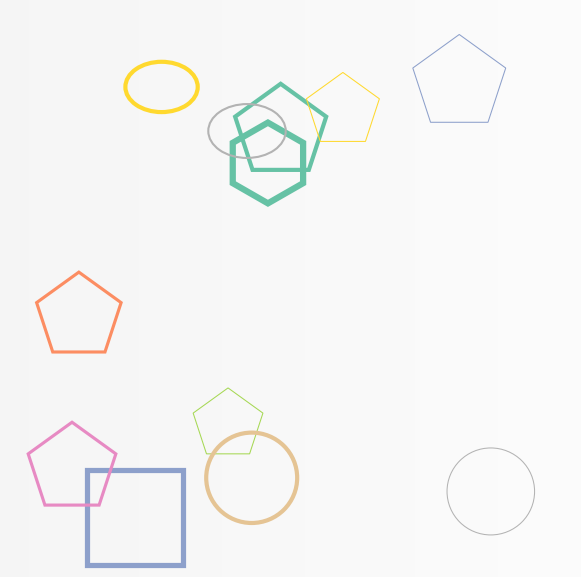[{"shape": "hexagon", "thickness": 3, "radius": 0.35, "center": [0.461, 0.717]}, {"shape": "pentagon", "thickness": 2, "radius": 0.41, "center": [0.483, 0.772]}, {"shape": "pentagon", "thickness": 1.5, "radius": 0.38, "center": [0.136, 0.451]}, {"shape": "square", "thickness": 2.5, "radius": 0.41, "center": [0.232, 0.103]}, {"shape": "pentagon", "thickness": 0.5, "radius": 0.42, "center": [0.79, 0.855]}, {"shape": "pentagon", "thickness": 1.5, "radius": 0.4, "center": [0.124, 0.189]}, {"shape": "pentagon", "thickness": 0.5, "radius": 0.32, "center": [0.392, 0.264]}, {"shape": "pentagon", "thickness": 0.5, "radius": 0.33, "center": [0.59, 0.808]}, {"shape": "oval", "thickness": 2, "radius": 0.31, "center": [0.278, 0.849]}, {"shape": "circle", "thickness": 2, "radius": 0.39, "center": [0.433, 0.172]}, {"shape": "circle", "thickness": 0.5, "radius": 0.38, "center": [0.844, 0.148]}, {"shape": "oval", "thickness": 1, "radius": 0.33, "center": [0.425, 0.772]}]